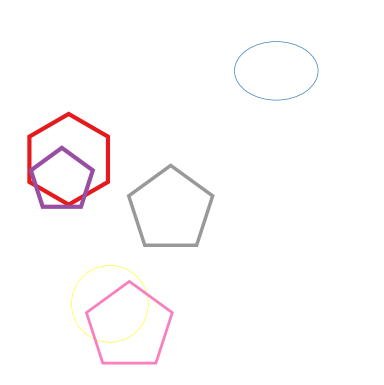[{"shape": "hexagon", "thickness": 3, "radius": 0.59, "center": [0.178, 0.586]}, {"shape": "oval", "thickness": 0.5, "radius": 0.54, "center": [0.718, 0.816]}, {"shape": "pentagon", "thickness": 3, "radius": 0.42, "center": [0.161, 0.531]}, {"shape": "circle", "thickness": 0.5, "radius": 0.5, "center": [0.285, 0.211]}, {"shape": "pentagon", "thickness": 2, "radius": 0.59, "center": [0.336, 0.152]}, {"shape": "pentagon", "thickness": 2.5, "radius": 0.57, "center": [0.443, 0.456]}]